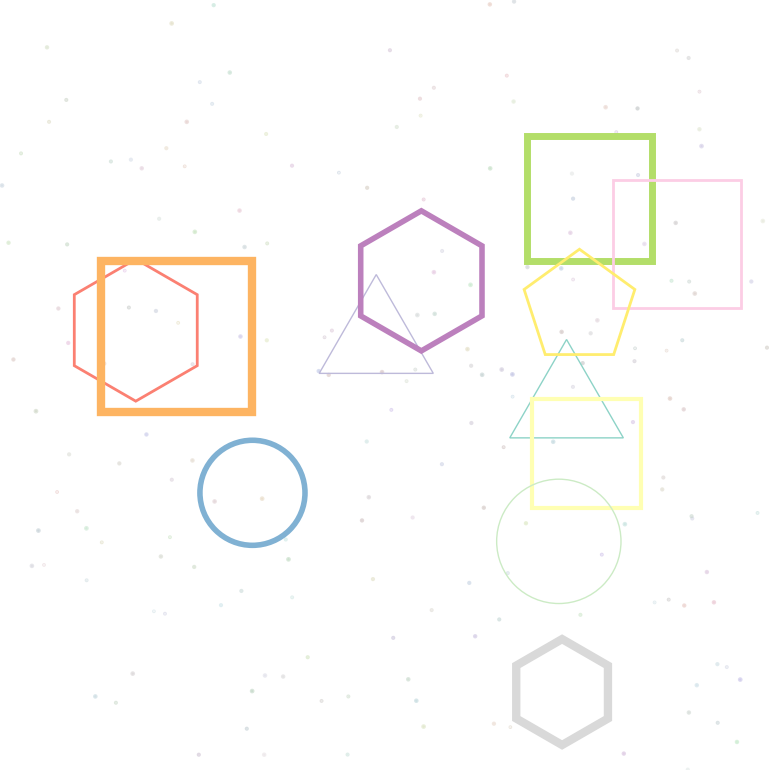[{"shape": "triangle", "thickness": 0.5, "radius": 0.43, "center": [0.736, 0.474]}, {"shape": "square", "thickness": 1.5, "radius": 0.36, "center": [0.762, 0.411]}, {"shape": "triangle", "thickness": 0.5, "radius": 0.43, "center": [0.489, 0.558]}, {"shape": "hexagon", "thickness": 1, "radius": 0.46, "center": [0.176, 0.571]}, {"shape": "circle", "thickness": 2, "radius": 0.34, "center": [0.328, 0.36]}, {"shape": "square", "thickness": 3, "radius": 0.49, "center": [0.229, 0.563]}, {"shape": "square", "thickness": 2.5, "radius": 0.4, "center": [0.765, 0.742]}, {"shape": "square", "thickness": 1, "radius": 0.42, "center": [0.88, 0.683]}, {"shape": "hexagon", "thickness": 3, "radius": 0.34, "center": [0.73, 0.101]}, {"shape": "hexagon", "thickness": 2, "radius": 0.45, "center": [0.547, 0.635]}, {"shape": "circle", "thickness": 0.5, "radius": 0.4, "center": [0.726, 0.297]}, {"shape": "pentagon", "thickness": 1, "radius": 0.38, "center": [0.753, 0.601]}]